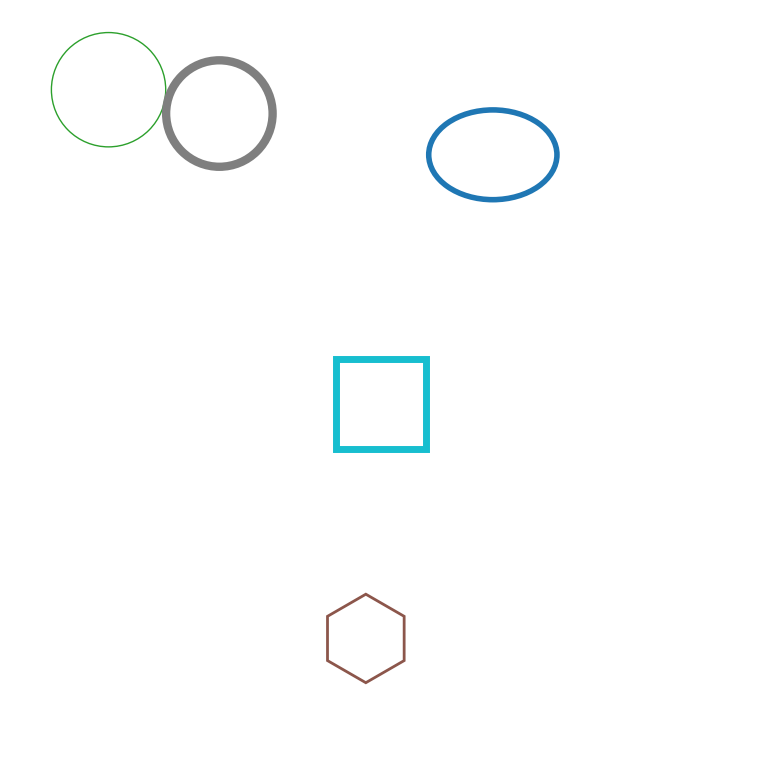[{"shape": "oval", "thickness": 2, "radius": 0.42, "center": [0.64, 0.799]}, {"shape": "circle", "thickness": 0.5, "radius": 0.37, "center": [0.141, 0.883]}, {"shape": "hexagon", "thickness": 1, "radius": 0.29, "center": [0.475, 0.171]}, {"shape": "circle", "thickness": 3, "radius": 0.35, "center": [0.285, 0.853]}, {"shape": "square", "thickness": 2.5, "radius": 0.29, "center": [0.495, 0.475]}]